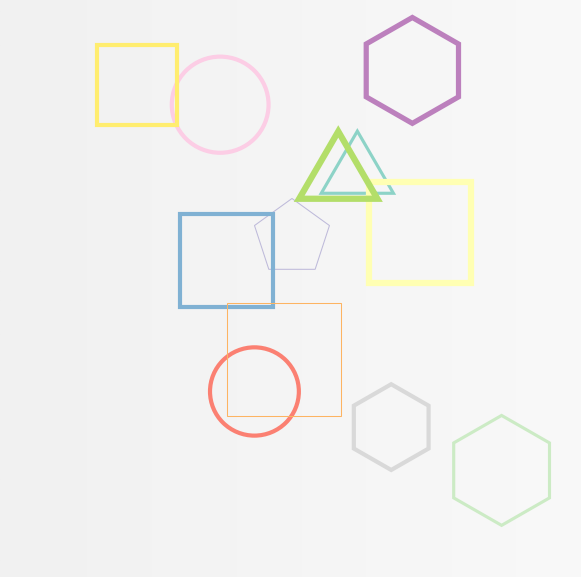[{"shape": "triangle", "thickness": 1.5, "radius": 0.36, "center": [0.615, 0.7]}, {"shape": "square", "thickness": 3, "radius": 0.44, "center": [0.722, 0.596]}, {"shape": "pentagon", "thickness": 0.5, "radius": 0.34, "center": [0.502, 0.588]}, {"shape": "circle", "thickness": 2, "radius": 0.38, "center": [0.438, 0.321]}, {"shape": "square", "thickness": 2, "radius": 0.4, "center": [0.39, 0.548]}, {"shape": "square", "thickness": 0.5, "radius": 0.49, "center": [0.488, 0.376]}, {"shape": "triangle", "thickness": 3, "radius": 0.39, "center": [0.582, 0.694]}, {"shape": "circle", "thickness": 2, "radius": 0.42, "center": [0.379, 0.818]}, {"shape": "hexagon", "thickness": 2, "radius": 0.37, "center": [0.673, 0.26]}, {"shape": "hexagon", "thickness": 2.5, "radius": 0.46, "center": [0.709, 0.877]}, {"shape": "hexagon", "thickness": 1.5, "radius": 0.48, "center": [0.863, 0.185]}, {"shape": "square", "thickness": 2, "radius": 0.35, "center": [0.235, 0.852]}]